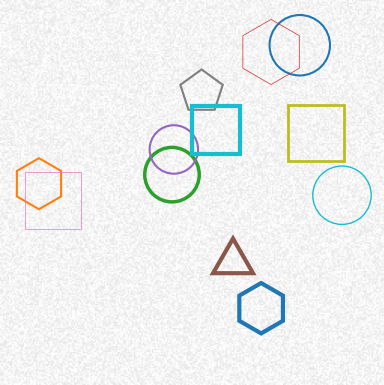[{"shape": "circle", "thickness": 1.5, "radius": 0.39, "center": [0.779, 0.882]}, {"shape": "hexagon", "thickness": 3, "radius": 0.33, "center": [0.678, 0.199]}, {"shape": "hexagon", "thickness": 1.5, "radius": 0.33, "center": [0.101, 0.523]}, {"shape": "circle", "thickness": 2.5, "radius": 0.35, "center": [0.447, 0.546]}, {"shape": "hexagon", "thickness": 0.5, "radius": 0.42, "center": [0.704, 0.865]}, {"shape": "circle", "thickness": 1.5, "radius": 0.31, "center": [0.452, 0.612]}, {"shape": "triangle", "thickness": 3, "radius": 0.3, "center": [0.605, 0.32]}, {"shape": "square", "thickness": 0.5, "radius": 0.37, "center": [0.138, 0.479]}, {"shape": "pentagon", "thickness": 1.5, "radius": 0.29, "center": [0.524, 0.762]}, {"shape": "square", "thickness": 2, "radius": 0.36, "center": [0.821, 0.655]}, {"shape": "circle", "thickness": 1, "radius": 0.38, "center": [0.888, 0.493]}, {"shape": "square", "thickness": 3, "radius": 0.31, "center": [0.561, 0.662]}]